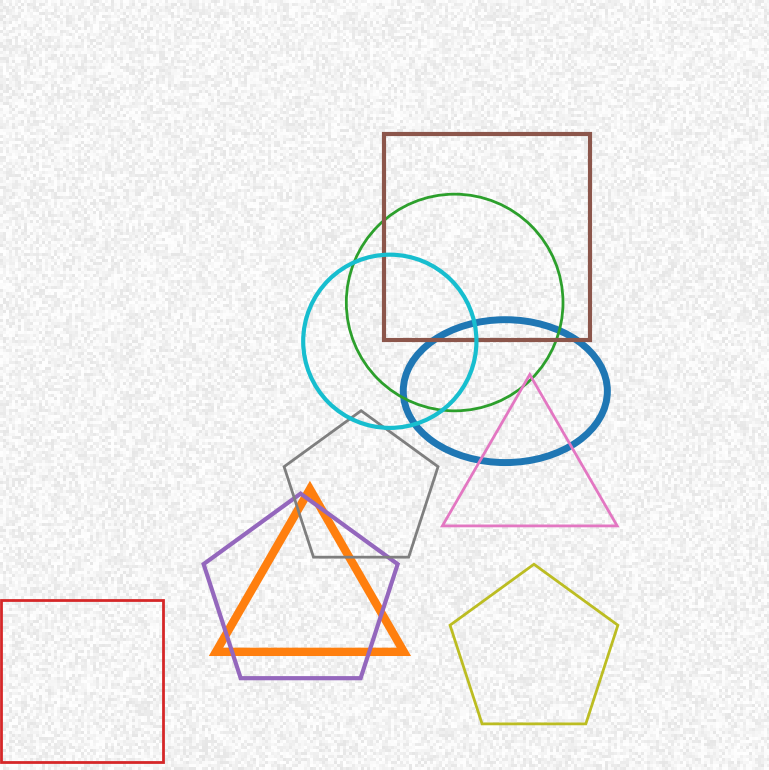[{"shape": "oval", "thickness": 2.5, "radius": 0.66, "center": [0.656, 0.492]}, {"shape": "triangle", "thickness": 3, "radius": 0.7, "center": [0.403, 0.224]}, {"shape": "circle", "thickness": 1, "radius": 0.7, "center": [0.59, 0.607]}, {"shape": "square", "thickness": 1, "radius": 0.53, "center": [0.106, 0.115]}, {"shape": "pentagon", "thickness": 1.5, "radius": 0.66, "center": [0.39, 0.226]}, {"shape": "square", "thickness": 1.5, "radius": 0.67, "center": [0.633, 0.692]}, {"shape": "triangle", "thickness": 1, "radius": 0.66, "center": [0.688, 0.383]}, {"shape": "pentagon", "thickness": 1, "radius": 0.53, "center": [0.469, 0.361]}, {"shape": "pentagon", "thickness": 1, "radius": 0.57, "center": [0.693, 0.153]}, {"shape": "circle", "thickness": 1.5, "radius": 0.56, "center": [0.506, 0.557]}]